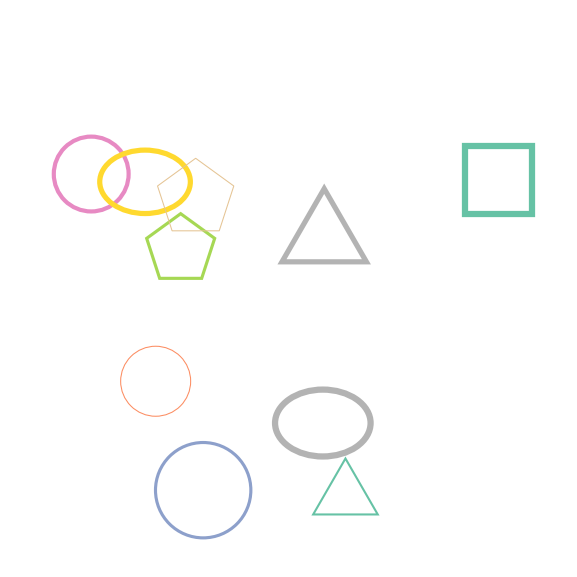[{"shape": "square", "thickness": 3, "radius": 0.29, "center": [0.863, 0.687]}, {"shape": "triangle", "thickness": 1, "radius": 0.32, "center": [0.598, 0.141]}, {"shape": "circle", "thickness": 0.5, "radius": 0.3, "center": [0.27, 0.339]}, {"shape": "circle", "thickness": 1.5, "radius": 0.41, "center": [0.352, 0.15]}, {"shape": "circle", "thickness": 2, "radius": 0.32, "center": [0.158, 0.698]}, {"shape": "pentagon", "thickness": 1.5, "radius": 0.31, "center": [0.313, 0.567]}, {"shape": "oval", "thickness": 2.5, "radius": 0.39, "center": [0.251, 0.684]}, {"shape": "pentagon", "thickness": 0.5, "radius": 0.35, "center": [0.339, 0.656]}, {"shape": "triangle", "thickness": 2.5, "radius": 0.42, "center": [0.561, 0.588]}, {"shape": "oval", "thickness": 3, "radius": 0.41, "center": [0.559, 0.267]}]